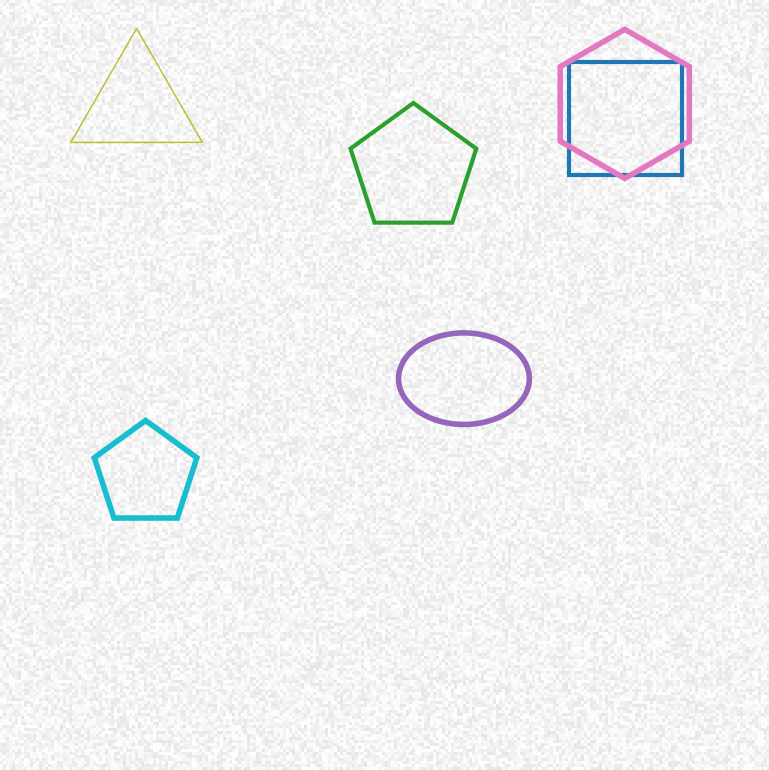[{"shape": "square", "thickness": 1.5, "radius": 0.37, "center": [0.812, 0.846]}, {"shape": "pentagon", "thickness": 1.5, "radius": 0.43, "center": [0.537, 0.78]}, {"shape": "oval", "thickness": 2, "radius": 0.42, "center": [0.603, 0.508]}, {"shape": "hexagon", "thickness": 2, "radius": 0.48, "center": [0.811, 0.865]}, {"shape": "triangle", "thickness": 0.5, "radius": 0.49, "center": [0.177, 0.864]}, {"shape": "pentagon", "thickness": 2, "radius": 0.35, "center": [0.189, 0.384]}]